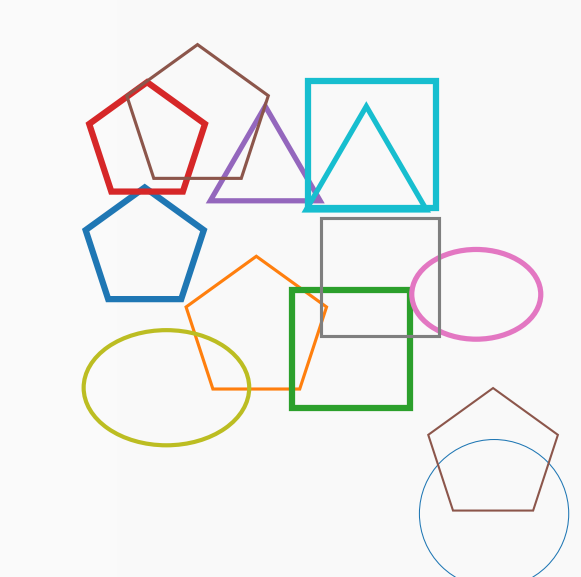[{"shape": "circle", "thickness": 0.5, "radius": 0.64, "center": [0.85, 0.11]}, {"shape": "pentagon", "thickness": 3, "radius": 0.53, "center": [0.249, 0.568]}, {"shape": "pentagon", "thickness": 1.5, "radius": 0.64, "center": [0.441, 0.428]}, {"shape": "square", "thickness": 3, "radius": 0.51, "center": [0.604, 0.395]}, {"shape": "pentagon", "thickness": 3, "radius": 0.52, "center": [0.253, 0.752]}, {"shape": "triangle", "thickness": 2.5, "radius": 0.55, "center": [0.456, 0.706]}, {"shape": "pentagon", "thickness": 1.5, "radius": 0.64, "center": [0.34, 0.794]}, {"shape": "pentagon", "thickness": 1, "radius": 0.59, "center": [0.848, 0.21]}, {"shape": "oval", "thickness": 2.5, "radius": 0.55, "center": [0.819, 0.489]}, {"shape": "square", "thickness": 1.5, "radius": 0.51, "center": [0.654, 0.52]}, {"shape": "oval", "thickness": 2, "radius": 0.71, "center": [0.286, 0.328]}, {"shape": "square", "thickness": 3, "radius": 0.55, "center": [0.641, 0.749]}, {"shape": "triangle", "thickness": 2.5, "radius": 0.6, "center": [0.63, 0.695]}]